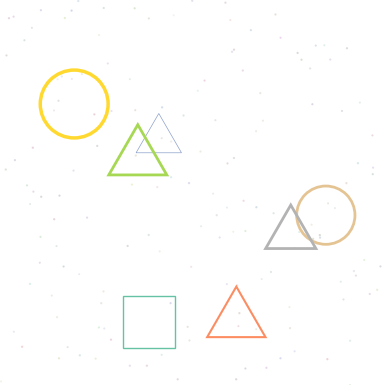[{"shape": "square", "thickness": 1, "radius": 0.34, "center": [0.386, 0.164]}, {"shape": "triangle", "thickness": 1.5, "radius": 0.44, "center": [0.614, 0.168]}, {"shape": "triangle", "thickness": 0.5, "radius": 0.34, "center": [0.412, 0.637]}, {"shape": "triangle", "thickness": 2, "radius": 0.43, "center": [0.358, 0.589]}, {"shape": "circle", "thickness": 2.5, "radius": 0.44, "center": [0.193, 0.73]}, {"shape": "circle", "thickness": 2, "radius": 0.38, "center": [0.846, 0.441]}, {"shape": "triangle", "thickness": 2, "radius": 0.38, "center": [0.755, 0.392]}]